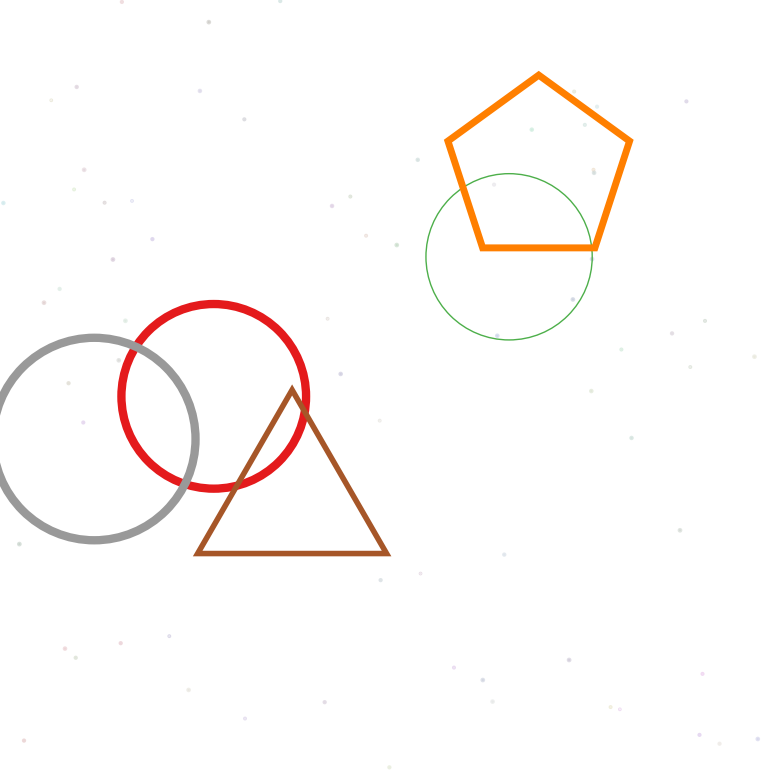[{"shape": "circle", "thickness": 3, "radius": 0.6, "center": [0.278, 0.485]}, {"shape": "circle", "thickness": 0.5, "radius": 0.54, "center": [0.661, 0.666]}, {"shape": "pentagon", "thickness": 2.5, "radius": 0.62, "center": [0.7, 0.778]}, {"shape": "triangle", "thickness": 2, "radius": 0.71, "center": [0.379, 0.352]}, {"shape": "circle", "thickness": 3, "radius": 0.66, "center": [0.122, 0.43]}]